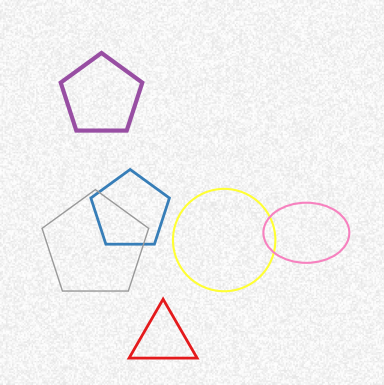[{"shape": "triangle", "thickness": 2, "radius": 0.51, "center": [0.424, 0.121]}, {"shape": "pentagon", "thickness": 2, "radius": 0.54, "center": [0.338, 0.453]}, {"shape": "pentagon", "thickness": 3, "radius": 0.56, "center": [0.264, 0.751]}, {"shape": "circle", "thickness": 1.5, "radius": 0.66, "center": [0.582, 0.376]}, {"shape": "oval", "thickness": 1.5, "radius": 0.56, "center": [0.796, 0.395]}, {"shape": "pentagon", "thickness": 1, "radius": 0.73, "center": [0.248, 0.362]}]